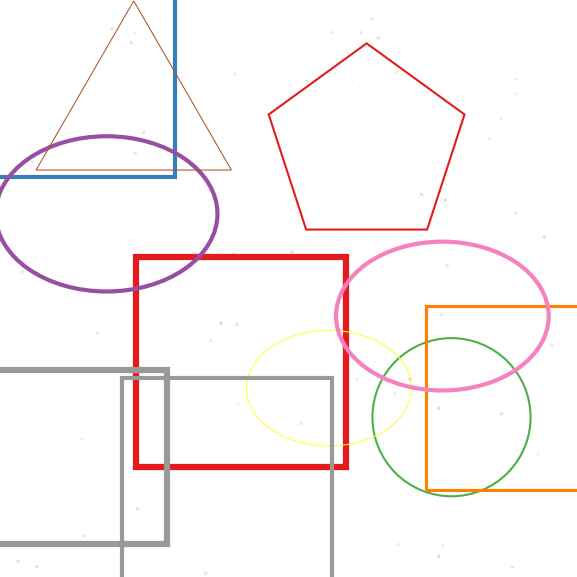[{"shape": "square", "thickness": 3, "radius": 0.91, "center": [0.418, 0.372]}, {"shape": "pentagon", "thickness": 1, "radius": 0.89, "center": [0.635, 0.746]}, {"shape": "square", "thickness": 2, "radius": 0.86, "center": [0.132, 0.865]}, {"shape": "circle", "thickness": 1, "radius": 0.68, "center": [0.782, 0.277]}, {"shape": "oval", "thickness": 2, "radius": 0.96, "center": [0.185, 0.629]}, {"shape": "square", "thickness": 1.5, "radius": 0.8, "center": [0.897, 0.31]}, {"shape": "oval", "thickness": 0.5, "radius": 0.71, "center": [0.57, 0.327]}, {"shape": "triangle", "thickness": 0.5, "radius": 0.98, "center": [0.232, 0.802]}, {"shape": "oval", "thickness": 2, "radius": 0.92, "center": [0.766, 0.452]}, {"shape": "square", "thickness": 2, "radius": 0.91, "center": [0.394, 0.163]}, {"shape": "square", "thickness": 3, "radius": 0.75, "center": [0.139, 0.207]}]